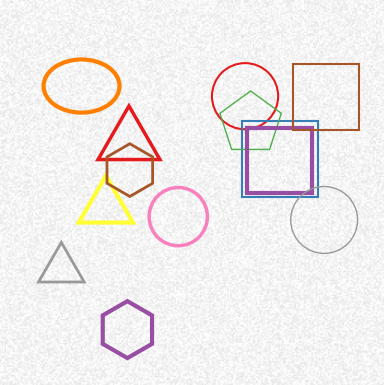[{"shape": "circle", "thickness": 1.5, "radius": 0.43, "center": [0.637, 0.75]}, {"shape": "triangle", "thickness": 2.5, "radius": 0.46, "center": [0.335, 0.632]}, {"shape": "square", "thickness": 1.5, "radius": 0.49, "center": [0.728, 0.587]}, {"shape": "pentagon", "thickness": 1, "radius": 0.42, "center": [0.651, 0.68]}, {"shape": "square", "thickness": 3, "radius": 0.42, "center": [0.727, 0.584]}, {"shape": "hexagon", "thickness": 3, "radius": 0.37, "center": [0.331, 0.144]}, {"shape": "oval", "thickness": 3, "radius": 0.49, "center": [0.212, 0.777]}, {"shape": "triangle", "thickness": 3, "radius": 0.41, "center": [0.275, 0.462]}, {"shape": "hexagon", "thickness": 2, "radius": 0.34, "center": [0.337, 0.558]}, {"shape": "square", "thickness": 1.5, "radius": 0.43, "center": [0.847, 0.747]}, {"shape": "circle", "thickness": 2.5, "radius": 0.38, "center": [0.463, 0.437]}, {"shape": "triangle", "thickness": 2, "radius": 0.34, "center": [0.159, 0.302]}, {"shape": "circle", "thickness": 1, "radius": 0.43, "center": [0.842, 0.429]}]